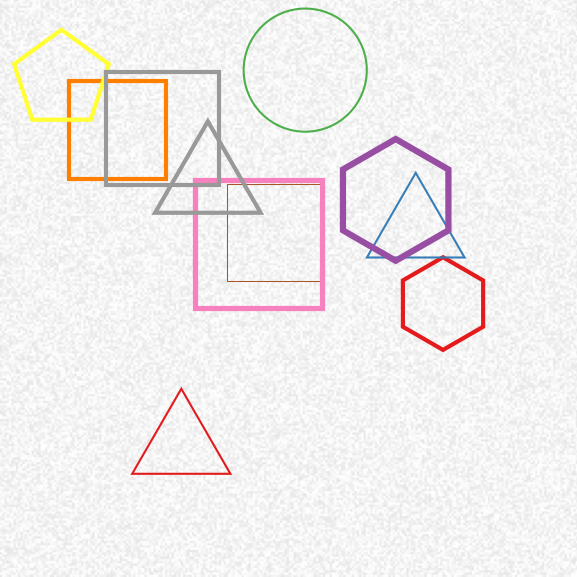[{"shape": "triangle", "thickness": 1, "radius": 0.49, "center": [0.314, 0.228]}, {"shape": "hexagon", "thickness": 2, "radius": 0.4, "center": [0.767, 0.473]}, {"shape": "triangle", "thickness": 1, "radius": 0.49, "center": [0.72, 0.602]}, {"shape": "circle", "thickness": 1, "radius": 0.53, "center": [0.529, 0.878]}, {"shape": "hexagon", "thickness": 3, "radius": 0.53, "center": [0.685, 0.653]}, {"shape": "square", "thickness": 2, "radius": 0.42, "center": [0.203, 0.774]}, {"shape": "pentagon", "thickness": 2, "radius": 0.43, "center": [0.106, 0.862]}, {"shape": "square", "thickness": 0.5, "radius": 0.42, "center": [0.477, 0.597]}, {"shape": "square", "thickness": 2.5, "radius": 0.55, "center": [0.448, 0.577]}, {"shape": "triangle", "thickness": 2, "radius": 0.53, "center": [0.36, 0.683]}, {"shape": "square", "thickness": 2, "radius": 0.49, "center": [0.281, 0.777]}]